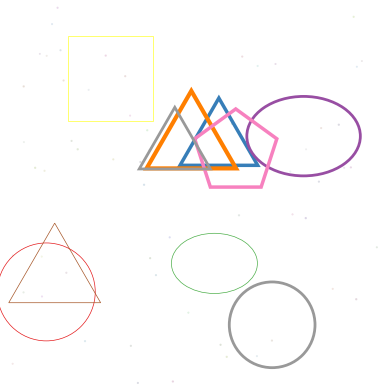[{"shape": "circle", "thickness": 0.5, "radius": 0.64, "center": [0.12, 0.242]}, {"shape": "triangle", "thickness": 2.5, "radius": 0.58, "center": [0.568, 0.629]}, {"shape": "oval", "thickness": 0.5, "radius": 0.56, "center": [0.557, 0.316]}, {"shape": "oval", "thickness": 2, "radius": 0.74, "center": [0.789, 0.646]}, {"shape": "triangle", "thickness": 3, "radius": 0.67, "center": [0.497, 0.63]}, {"shape": "square", "thickness": 0.5, "radius": 0.56, "center": [0.287, 0.796]}, {"shape": "triangle", "thickness": 0.5, "radius": 0.69, "center": [0.142, 0.283]}, {"shape": "pentagon", "thickness": 2.5, "radius": 0.56, "center": [0.612, 0.605]}, {"shape": "triangle", "thickness": 2, "radius": 0.53, "center": [0.454, 0.615]}, {"shape": "circle", "thickness": 2, "radius": 0.56, "center": [0.707, 0.156]}]